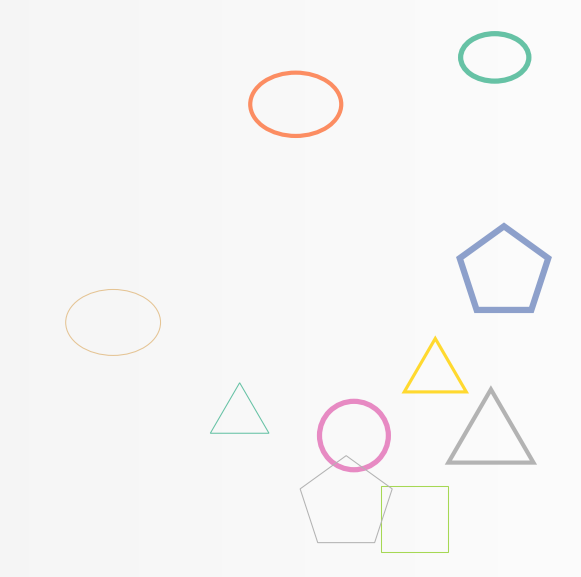[{"shape": "oval", "thickness": 2.5, "radius": 0.29, "center": [0.851, 0.9]}, {"shape": "triangle", "thickness": 0.5, "radius": 0.29, "center": [0.412, 0.278]}, {"shape": "oval", "thickness": 2, "radius": 0.39, "center": [0.509, 0.819]}, {"shape": "pentagon", "thickness": 3, "radius": 0.4, "center": [0.867, 0.527]}, {"shape": "circle", "thickness": 2.5, "radius": 0.3, "center": [0.609, 0.245]}, {"shape": "square", "thickness": 0.5, "radius": 0.29, "center": [0.712, 0.1]}, {"shape": "triangle", "thickness": 1.5, "radius": 0.31, "center": [0.749, 0.351]}, {"shape": "oval", "thickness": 0.5, "radius": 0.41, "center": [0.195, 0.441]}, {"shape": "pentagon", "thickness": 0.5, "radius": 0.42, "center": [0.596, 0.127]}, {"shape": "triangle", "thickness": 2, "radius": 0.42, "center": [0.845, 0.24]}]